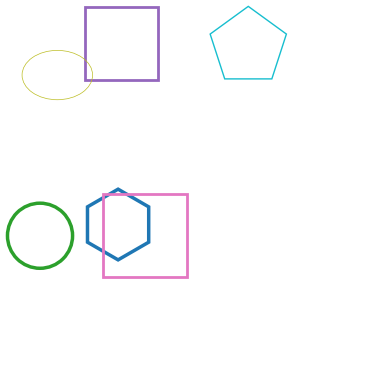[{"shape": "hexagon", "thickness": 2.5, "radius": 0.46, "center": [0.307, 0.417]}, {"shape": "circle", "thickness": 2.5, "radius": 0.42, "center": [0.104, 0.388]}, {"shape": "square", "thickness": 2, "radius": 0.47, "center": [0.316, 0.886]}, {"shape": "square", "thickness": 2, "radius": 0.54, "center": [0.376, 0.388]}, {"shape": "oval", "thickness": 0.5, "radius": 0.46, "center": [0.149, 0.805]}, {"shape": "pentagon", "thickness": 1, "radius": 0.52, "center": [0.645, 0.879]}]